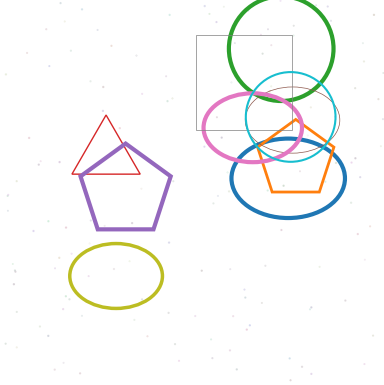[{"shape": "oval", "thickness": 3, "radius": 0.74, "center": [0.749, 0.537]}, {"shape": "pentagon", "thickness": 2, "radius": 0.52, "center": [0.768, 0.586]}, {"shape": "circle", "thickness": 3, "radius": 0.68, "center": [0.73, 0.874]}, {"shape": "triangle", "thickness": 1, "radius": 0.51, "center": [0.276, 0.599]}, {"shape": "pentagon", "thickness": 3, "radius": 0.62, "center": [0.326, 0.504]}, {"shape": "oval", "thickness": 0.5, "radius": 0.61, "center": [0.76, 0.688]}, {"shape": "oval", "thickness": 3, "radius": 0.64, "center": [0.657, 0.668]}, {"shape": "square", "thickness": 0.5, "radius": 0.62, "center": [0.634, 0.786]}, {"shape": "oval", "thickness": 2.5, "radius": 0.6, "center": [0.302, 0.283]}, {"shape": "circle", "thickness": 1.5, "radius": 0.58, "center": [0.755, 0.696]}]